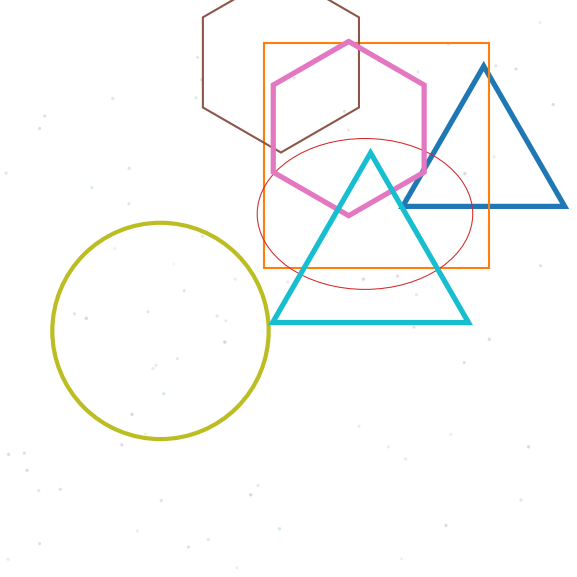[{"shape": "triangle", "thickness": 2.5, "radius": 0.81, "center": [0.838, 0.723]}, {"shape": "square", "thickness": 1, "radius": 0.97, "center": [0.653, 0.73]}, {"shape": "oval", "thickness": 0.5, "radius": 0.93, "center": [0.632, 0.629]}, {"shape": "hexagon", "thickness": 1, "radius": 0.78, "center": [0.486, 0.891]}, {"shape": "hexagon", "thickness": 2.5, "radius": 0.75, "center": [0.604, 0.776]}, {"shape": "circle", "thickness": 2, "radius": 0.94, "center": [0.278, 0.426]}, {"shape": "triangle", "thickness": 2.5, "radius": 0.98, "center": [0.642, 0.539]}]